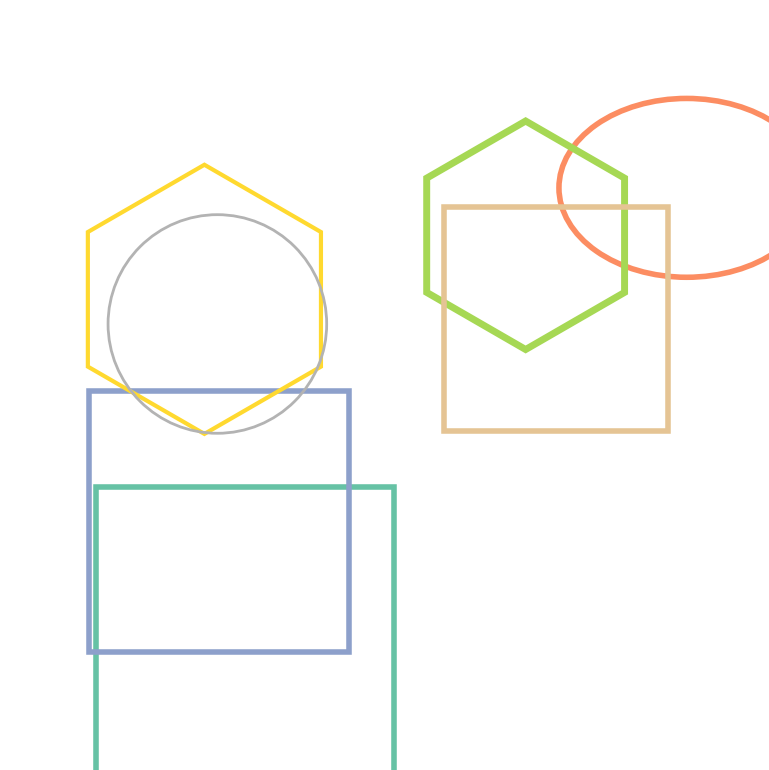[{"shape": "square", "thickness": 2, "radius": 0.97, "center": [0.318, 0.174]}, {"shape": "oval", "thickness": 2, "radius": 0.83, "center": [0.892, 0.756]}, {"shape": "square", "thickness": 2, "radius": 0.85, "center": [0.284, 0.323]}, {"shape": "hexagon", "thickness": 2.5, "radius": 0.74, "center": [0.683, 0.694]}, {"shape": "hexagon", "thickness": 1.5, "radius": 0.87, "center": [0.265, 0.611]}, {"shape": "square", "thickness": 2, "radius": 0.73, "center": [0.722, 0.586]}, {"shape": "circle", "thickness": 1, "radius": 0.71, "center": [0.282, 0.579]}]